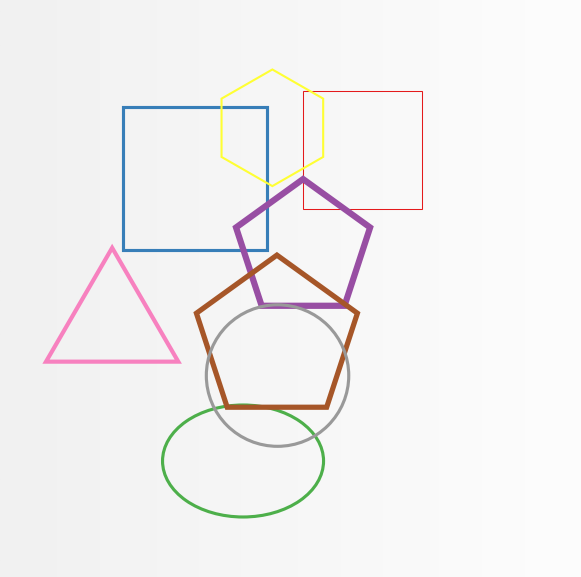[{"shape": "square", "thickness": 0.5, "radius": 0.51, "center": [0.624, 0.74]}, {"shape": "square", "thickness": 1.5, "radius": 0.62, "center": [0.336, 0.69]}, {"shape": "oval", "thickness": 1.5, "radius": 0.69, "center": [0.418, 0.201]}, {"shape": "pentagon", "thickness": 3, "radius": 0.61, "center": [0.521, 0.568]}, {"shape": "hexagon", "thickness": 1, "radius": 0.5, "center": [0.469, 0.778]}, {"shape": "pentagon", "thickness": 2.5, "radius": 0.73, "center": [0.476, 0.412]}, {"shape": "triangle", "thickness": 2, "radius": 0.66, "center": [0.193, 0.439]}, {"shape": "circle", "thickness": 1.5, "radius": 0.61, "center": [0.477, 0.349]}]